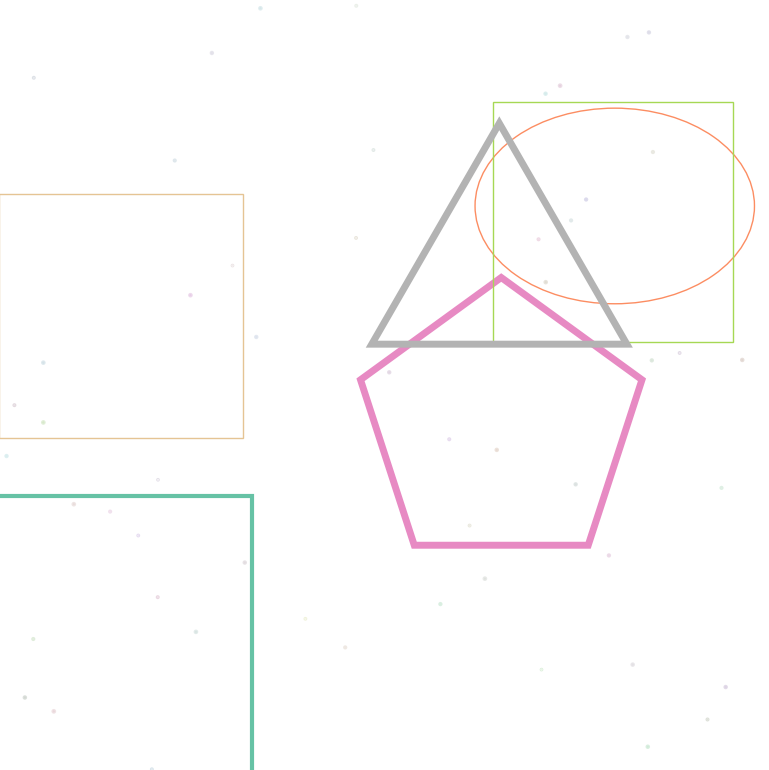[{"shape": "square", "thickness": 1.5, "radius": 1.0, "center": [0.128, 0.157]}, {"shape": "oval", "thickness": 0.5, "radius": 0.91, "center": [0.798, 0.733]}, {"shape": "pentagon", "thickness": 2.5, "radius": 0.96, "center": [0.651, 0.447]}, {"shape": "square", "thickness": 0.5, "radius": 0.78, "center": [0.796, 0.711]}, {"shape": "square", "thickness": 0.5, "radius": 0.79, "center": [0.158, 0.59]}, {"shape": "triangle", "thickness": 2.5, "radius": 0.96, "center": [0.648, 0.649]}]